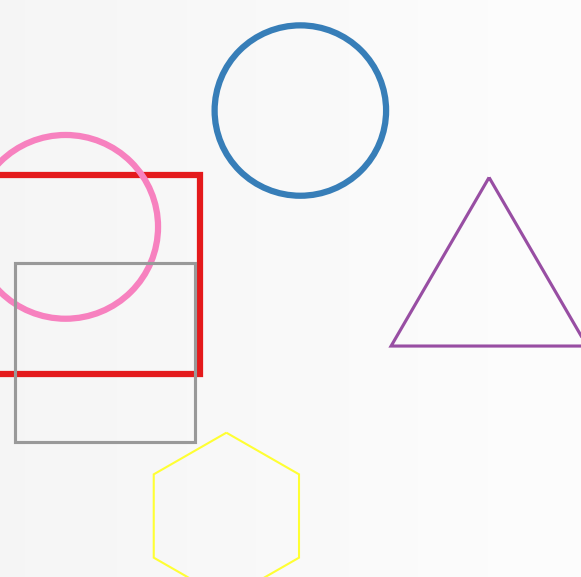[{"shape": "square", "thickness": 3, "radius": 0.86, "center": [0.171, 0.524]}, {"shape": "circle", "thickness": 3, "radius": 0.74, "center": [0.517, 0.808]}, {"shape": "triangle", "thickness": 1.5, "radius": 0.97, "center": [0.841, 0.497]}, {"shape": "hexagon", "thickness": 1, "radius": 0.72, "center": [0.389, 0.106]}, {"shape": "circle", "thickness": 3, "radius": 0.8, "center": [0.113, 0.606]}, {"shape": "square", "thickness": 1.5, "radius": 0.78, "center": [0.181, 0.389]}]